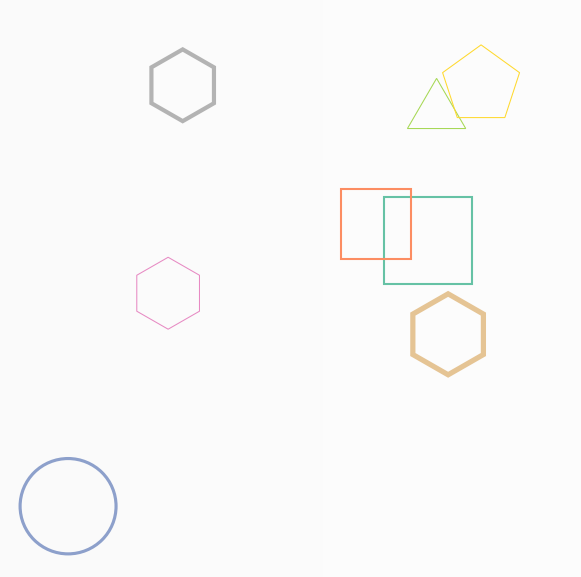[{"shape": "square", "thickness": 1, "radius": 0.38, "center": [0.736, 0.583]}, {"shape": "square", "thickness": 1, "radius": 0.3, "center": [0.647, 0.611]}, {"shape": "circle", "thickness": 1.5, "radius": 0.41, "center": [0.117, 0.123]}, {"shape": "hexagon", "thickness": 0.5, "radius": 0.31, "center": [0.289, 0.491]}, {"shape": "triangle", "thickness": 0.5, "radius": 0.29, "center": [0.751, 0.806]}, {"shape": "pentagon", "thickness": 0.5, "radius": 0.35, "center": [0.828, 0.852]}, {"shape": "hexagon", "thickness": 2.5, "radius": 0.35, "center": [0.771, 0.42]}, {"shape": "hexagon", "thickness": 2, "radius": 0.31, "center": [0.314, 0.851]}]